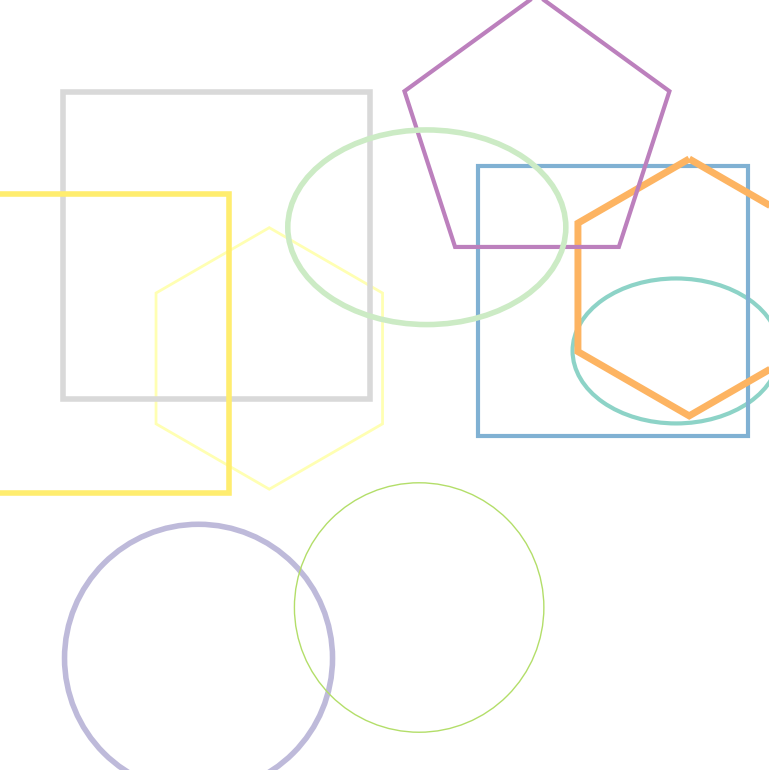[{"shape": "oval", "thickness": 1.5, "radius": 0.67, "center": [0.878, 0.544]}, {"shape": "hexagon", "thickness": 1, "radius": 0.85, "center": [0.35, 0.534]}, {"shape": "circle", "thickness": 2, "radius": 0.87, "center": [0.258, 0.145]}, {"shape": "square", "thickness": 1.5, "radius": 0.88, "center": [0.796, 0.609]}, {"shape": "hexagon", "thickness": 2.5, "radius": 0.83, "center": [0.895, 0.627]}, {"shape": "circle", "thickness": 0.5, "radius": 0.81, "center": [0.544, 0.211]}, {"shape": "square", "thickness": 2, "radius": 0.99, "center": [0.281, 0.681]}, {"shape": "pentagon", "thickness": 1.5, "radius": 0.9, "center": [0.697, 0.826]}, {"shape": "oval", "thickness": 2, "radius": 0.9, "center": [0.554, 0.705]}, {"shape": "square", "thickness": 2, "radius": 0.97, "center": [0.103, 0.554]}]